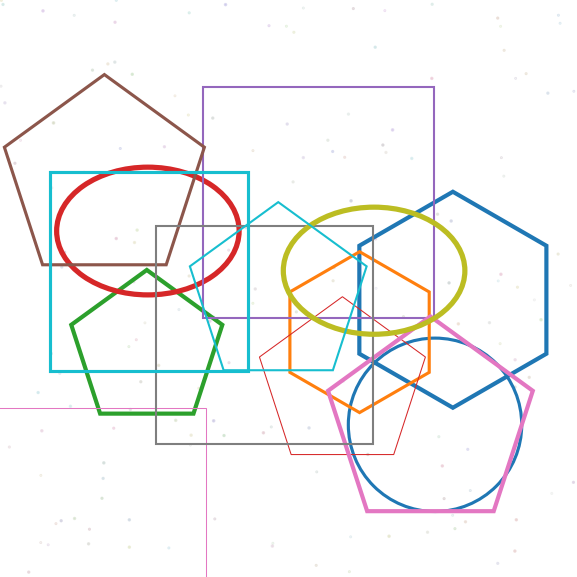[{"shape": "hexagon", "thickness": 2, "radius": 0.94, "center": [0.784, 0.48]}, {"shape": "circle", "thickness": 1.5, "radius": 0.75, "center": [0.753, 0.264]}, {"shape": "hexagon", "thickness": 1.5, "radius": 0.7, "center": [0.623, 0.424]}, {"shape": "pentagon", "thickness": 2, "radius": 0.69, "center": [0.254, 0.394]}, {"shape": "pentagon", "thickness": 0.5, "radius": 0.76, "center": [0.593, 0.334]}, {"shape": "oval", "thickness": 2.5, "radius": 0.79, "center": [0.256, 0.599]}, {"shape": "square", "thickness": 1, "radius": 1.0, "center": [0.551, 0.648]}, {"shape": "pentagon", "thickness": 1.5, "radius": 0.91, "center": [0.181, 0.688]}, {"shape": "square", "thickness": 0.5, "radius": 0.93, "center": [0.171, 0.107]}, {"shape": "pentagon", "thickness": 2, "radius": 0.93, "center": [0.745, 0.265]}, {"shape": "square", "thickness": 1, "radius": 0.94, "center": [0.458, 0.419]}, {"shape": "oval", "thickness": 2.5, "radius": 0.79, "center": [0.648, 0.53]}, {"shape": "square", "thickness": 1.5, "radius": 0.86, "center": [0.258, 0.529]}, {"shape": "pentagon", "thickness": 1, "radius": 0.8, "center": [0.482, 0.488]}]